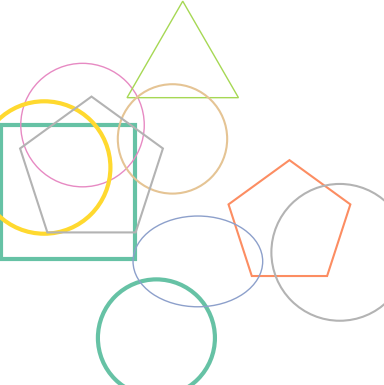[{"shape": "square", "thickness": 3, "radius": 0.87, "center": [0.176, 0.501]}, {"shape": "circle", "thickness": 3, "radius": 0.76, "center": [0.406, 0.122]}, {"shape": "pentagon", "thickness": 1.5, "radius": 0.83, "center": [0.752, 0.418]}, {"shape": "oval", "thickness": 1, "radius": 0.84, "center": [0.514, 0.321]}, {"shape": "circle", "thickness": 1, "radius": 0.8, "center": [0.214, 0.675]}, {"shape": "triangle", "thickness": 1, "radius": 0.84, "center": [0.475, 0.83]}, {"shape": "circle", "thickness": 3, "radius": 0.86, "center": [0.115, 0.565]}, {"shape": "circle", "thickness": 1.5, "radius": 0.71, "center": [0.448, 0.639]}, {"shape": "circle", "thickness": 1.5, "radius": 0.89, "center": [0.883, 0.345]}, {"shape": "pentagon", "thickness": 1.5, "radius": 0.98, "center": [0.238, 0.554]}]